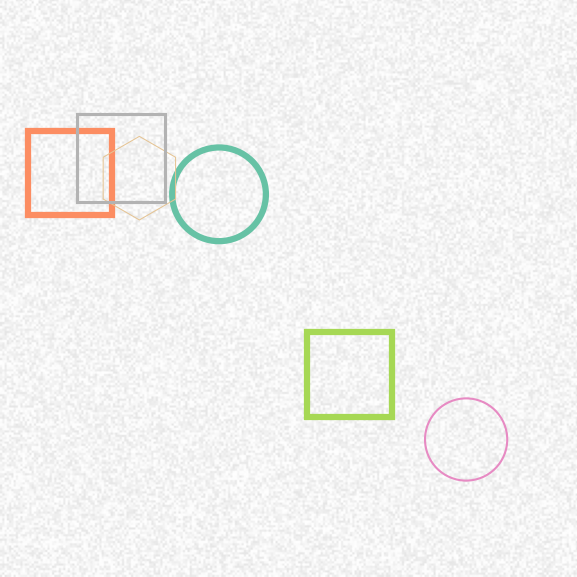[{"shape": "circle", "thickness": 3, "radius": 0.41, "center": [0.379, 0.663]}, {"shape": "square", "thickness": 3, "radius": 0.36, "center": [0.121, 0.699]}, {"shape": "circle", "thickness": 1, "radius": 0.36, "center": [0.807, 0.238]}, {"shape": "square", "thickness": 3, "radius": 0.37, "center": [0.605, 0.35]}, {"shape": "hexagon", "thickness": 0.5, "radius": 0.36, "center": [0.241, 0.691]}, {"shape": "square", "thickness": 1.5, "radius": 0.38, "center": [0.21, 0.726]}]